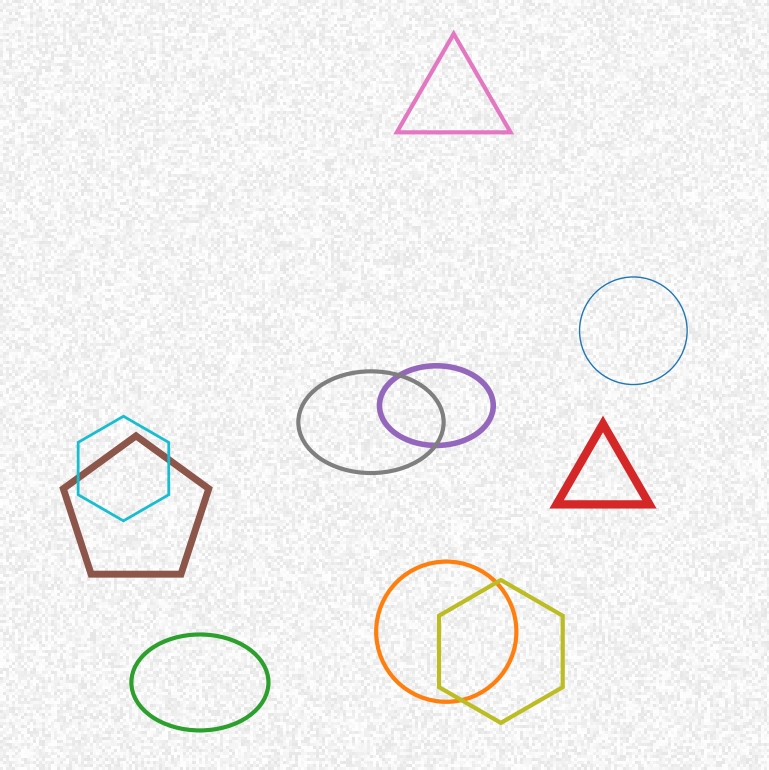[{"shape": "circle", "thickness": 0.5, "radius": 0.35, "center": [0.823, 0.57]}, {"shape": "circle", "thickness": 1.5, "radius": 0.46, "center": [0.58, 0.18]}, {"shape": "oval", "thickness": 1.5, "radius": 0.45, "center": [0.26, 0.114]}, {"shape": "triangle", "thickness": 3, "radius": 0.35, "center": [0.783, 0.38]}, {"shape": "oval", "thickness": 2, "radius": 0.37, "center": [0.567, 0.473]}, {"shape": "pentagon", "thickness": 2.5, "radius": 0.5, "center": [0.177, 0.335]}, {"shape": "triangle", "thickness": 1.5, "radius": 0.43, "center": [0.589, 0.871]}, {"shape": "oval", "thickness": 1.5, "radius": 0.47, "center": [0.482, 0.452]}, {"shape": "hexagon", "thickness": 1.5, "radius": 0.46, "center": [0.65, 0.154]}, {"shape": "hexagon", "thickness": 1, "radius": 0.34, "center": [0.16, 0.391]}]